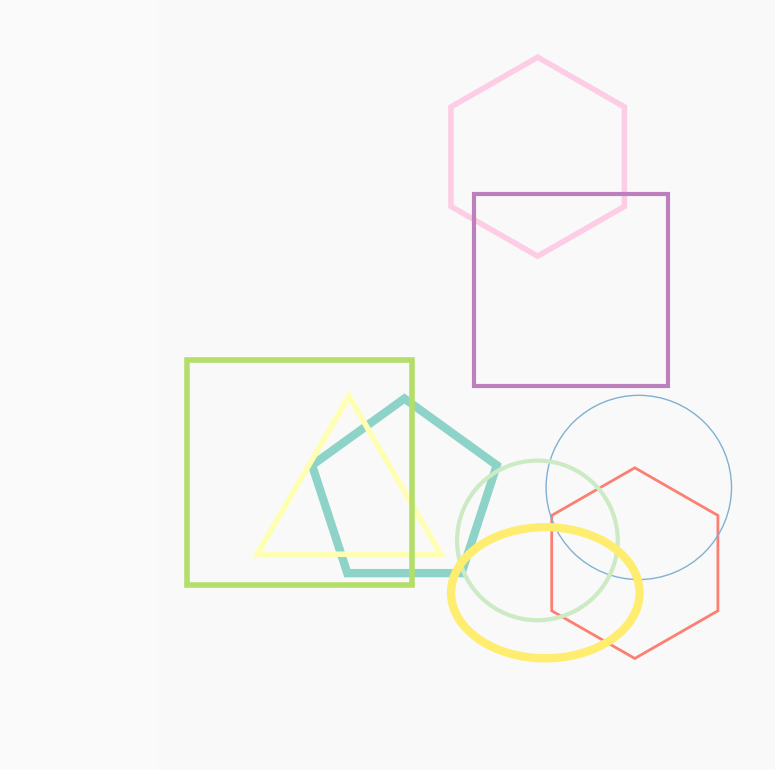[{"shape": "pentagon", "thickness": 3, "radius": 0.63, "center": [0.522, 0.357]}, {"shape": "triangle", "thickness": 2, "radius": 0.68, "center": [0.45, 0.349]}, {"shape": "hexagon", "thickness": 1, "radius": 0.62, "center": [0.819, 0.269]}, {"shape": "circle", "thickness": 0.5, "radius": 0.6, "center": [0.824, 0.367]}, {"shape": "square", "thickness": 2, "radius": 0.73, "center": [0.386, 0.386]}, {"shape": "hexagon", "thickness": 2, "radius": 0.65, "center": [0.694, 0.797]}, {"shape": "square", "thickness": 1.5, "radius": 0.62, "center": [0.737, 0.624]}, {"shape": "circle", "thickness": 1.5, "radius": 0.52, "center": [0.693, 0.298]}, {"shape": "oval", "thickness": 3, "radius": 0.61, "center": [0.704, 0.23]}]